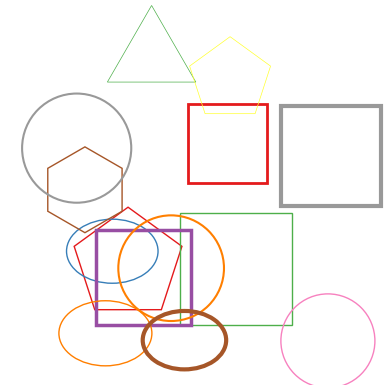[{"shape": "square", "thickness": 2, "radius": 0.52, "center": [0.591, 0.627]}, {"shape": "pentagon", "thickness": 1, "radius": 0.74, "center": [0.333, 0.315]}, {"shape": "oval", "thickness": 1, "radius": 0.59, "center": [0.292, 0.347]}, {"shape": "square", "thickness": 1, "radius": 0.73, "center": [0.613, 0.301]}, {"shape": "triangle", "thickness": 0.5, "radius": 0.66, "center": [0.394, 0.853]}, {"shape": "square", "thickness": 2.5, "radius": 0.62, "center": [0.373, 0.279]}, {"shape": "circle", "thickness": 1.5, "radius": 0.69, "center": [0.445, 0.303]}, {"shape": "oval", "thickness": 1, "radius": 0.6, "center": [0.274, 0.134]}, {"shape": "pentagon", "thickness": 0.5, "radius": 0.55, "center": [0.598, 0.794]}, {"shape": "hexagon", "thickness": 1, "radius": 0.56, "center": [0.221, 0.507]}, {"shape": "oval", "thickness": 3, "radius": 0.54, "center": [0.479, 0.116]}, {"shape": "circle", "thickness": 1, "radius": 0.61, "center": [0.852, 0.115]}, {"shape": "circle", "thickness": 1.5, "radius": 0.71, "center": [0.199, 0.615]}, {"shape": "square", "thickness": 3, "radius": 0.65, "center": [0.859, 0.595]}]